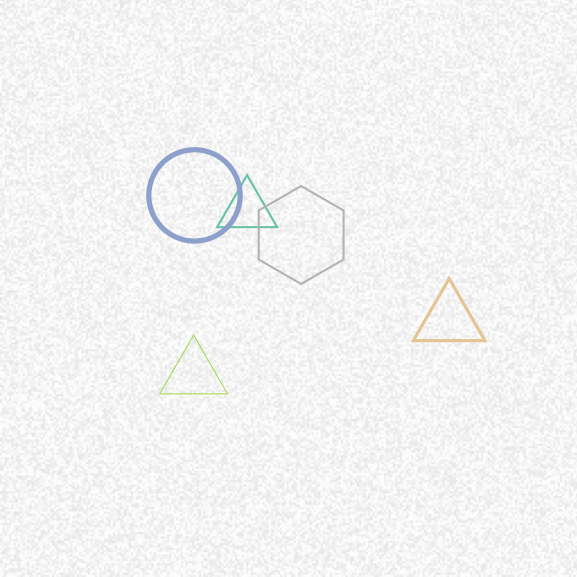[{"shape": "triangle", "thickness": 1, "radius": 0.3, "center": [0.428, 0.636]}, {"shape": "circle", "thickness": 2.5, "radius": 0.4, "center": [0.337, 0.661]}, {"shape": "triangle", "thickness": 0.5, "radius": 0.34, "center": [0.335, 0.351]}, {"shape": "triangle", "thickness": 1.5, "radius": 0.36, "center": [0.778, 0.445]}, {"shape": "hexagon", "thickness": 1, "radius": 0.42, "center": [0.521, 0.592]}]